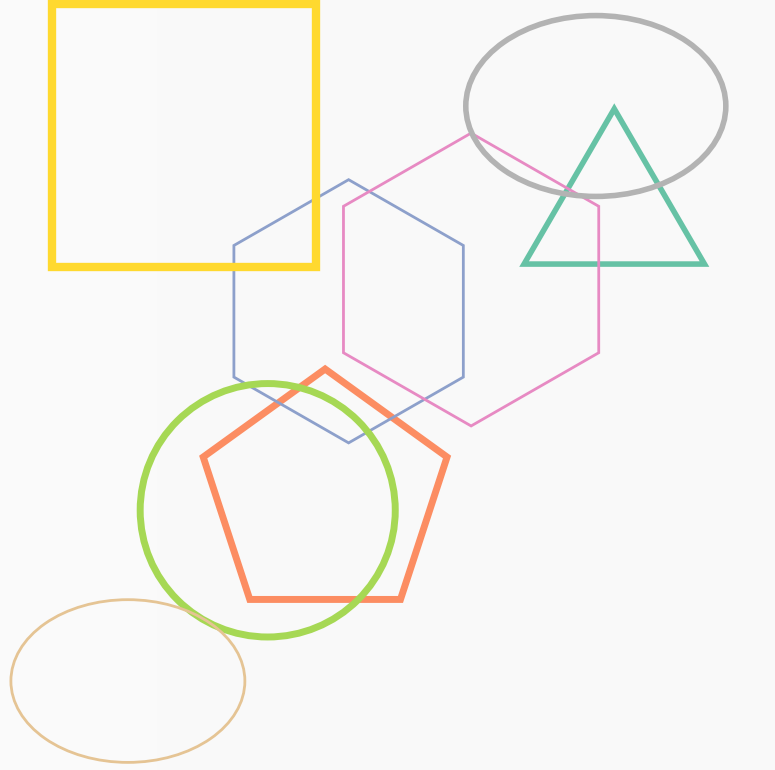[{"shape": "triangle", "thickness": 2, "radius": 0.67, "center": [0.793, 0.724]}, {"shape": "pentagon", "thickness": 2.5, "radius": 0.83, "center": [0.42, 0.355]}, {"shape": "hexagon", "thickness": 1, "radius": 0.85, "center": [0.45, 0.596]}, {"shape": "hexagon", "thickness": 1, "radius": 0.95, "center": [0.608, 0.637]}, {"shape": "circle", "thickness": 2.5, "radius": 0.82, "center": [0.345, 0.337]}, {"shape": "square", "thickness": 3, "radius": 0.85, "center": [0.237, 0.824]}, {"shape": "oval", "thickness": 1, "radius": 0.75, "center": [0.165, 0.116]}, {"shape": "oval", "thickness": 2, "radius": 0.84, "center": [0.769, 0.862]}]